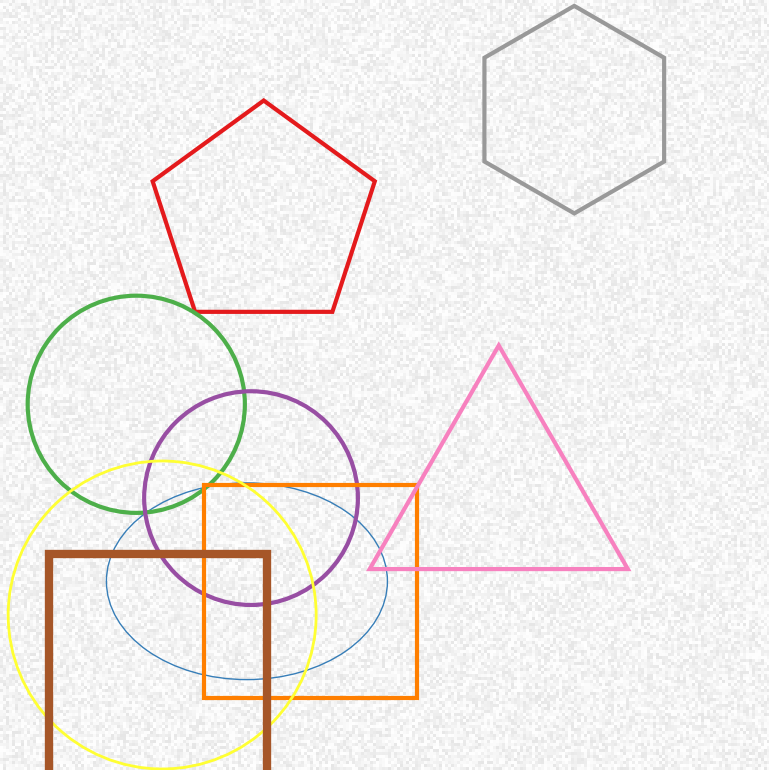[{"shape": "pentagon", "thickness": 1.5, "radius": 0.76, "center": [0.343, 0.718]}, {"shape": "oval", "thickness": 0.5, "radius": 0.91, "center": [0.321, 0.245]}, {"shape": "circle", "thickness": 1.5, "radius": 0.71, "center": [0.177, 0.475]}, {"shape": "circle", "thickness": 1.5, "radius": 0.69, "center": [0.326, 0.353]}, {"shape": "square", "thickness": 1.5, "radius": 0.69, "center": [0.403, 0.232]}, {"shape": "circle", "thickness": 1, "radius": 1.0, "center": [0.211, 0.201]}, {"shape": "square", "thickness": 3, "radius": 0.71, "center": [0.205, 0.138]}, {"shape": "triangle", "thickness": 1.5, "radius": 0.97, "center": [0.648, 0.358]}, {"shape": "hexagon", "thickness": 1.5, "radius": 0.67, "center": [0.746, 0.858]}]